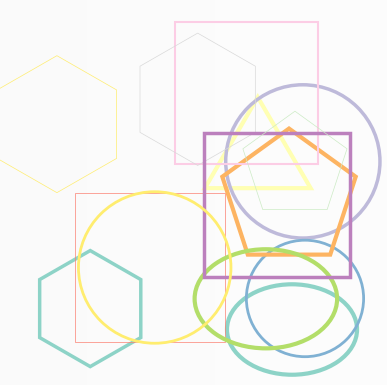[{"shape": "hexagon", "thickness": 2.5, "radius": 0.75, "center": [0.233, 0.198]}, {"shape": "oval", "thickness": 3, "radius": 0.84, "center": [0.754, 0.144]}, {"shape": "triangle", "thickness": 3, "radius": 0.79, "center": [0.665, 0.59]}, {"shape": "circle", "thickness": 2.5, "radius": 1.0, "center": [0.782, 0.581]}, {"shape": "square", "thickness": 0.5, "radius": 0.97, "center": [0.387, 0.304]}, {"shape": "circle", "thickness": 2, "radius": 0.76, "center": [0.787, 0.225]}, {"shape": "pentagon", "thickness": 3, "radius": 0.9, "center": [0.746, 0.485]}, {"shape": "oval", "thickness": 3, "radius": 0.92, "center": [0.686, 0.224]}, {"shape": "square", "thickness": 1.5, "radius": 0.92, "center": [0.637, 0.758]}, {"shape": "hexagon", "thickness": 0.5, "radius": 0.86, "center": [0.51, 0.742]}, {"shape": "square", "thickness": 2.5, "radius": 0.94, "center": [0.715, 0.468]}, {"shape": "pentagon", "thickness": 0.5, "radius": 0.71, "center": [0.761, 0.57]}, {"shape": "circle", "thickness": 2, "radius": 0.98, "center": [0.399, 0.305]}, {"shape": "hexagon", "thickness": 0.5, "radius": 0.89, "center": [0.147, 0.677]}]